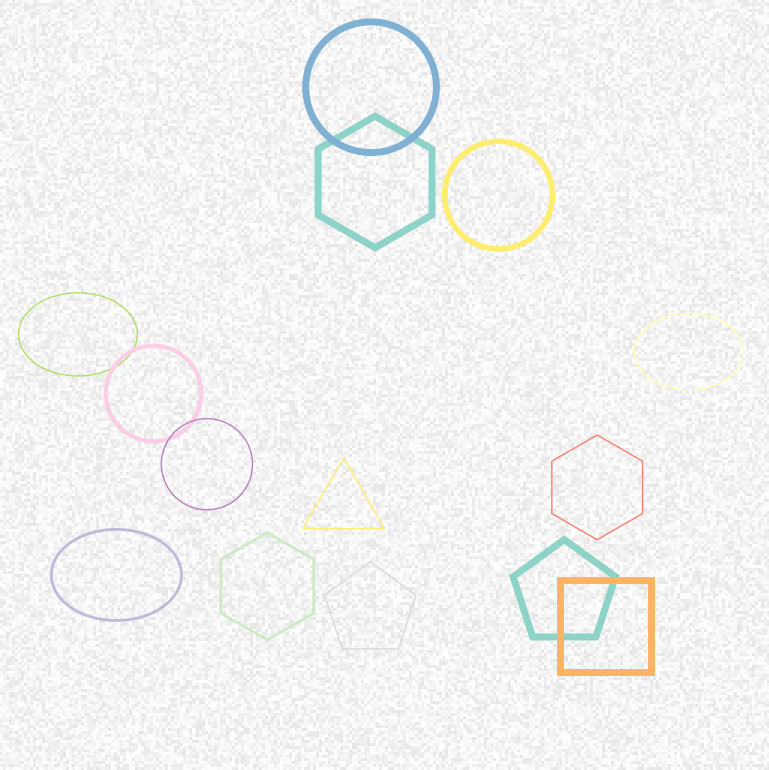[{"shape": "pentagon", "thickness": 2.5, "radius": 0.35, "center": [0.733, 0.229]}, {"shape": "hexagon", "thickness": 2.5, "radius": 0.43, "center": [0.487, 0.764]}, {"shape": "oval", "thickness": 0.5, "radius": 0.35, "center": [0.895, 0.543]}, {"shape": "oval", "thickness": 1, "radius": 0.42, "center": [0.151, 0.253]}, {"shape": "hexagon", "thickness": 0.5, "radius": 0.34, "center": [0.776, 0.367]}, {"shape": "circle", "thickness": 2.5, "radius": 0.42, "center": [0.482, 0.887]}, {"shape": "square", "thickness": 2.5, "radius": 0.3, "center": [0.787, 0.187]}, {"shape": "oval", "thickness": 0.5, "radius": 0.39, "center": [0.101, 0.566]}, {"shape": "circle", "thickness": 1.5, "radius": 0.31, "center": [0.199, 0.489]}, {"shape": "pentagon", "thickness": 0.5, "radius": 0.31, "center": [0.481, 0.208]}, {"shape": "circle", "thickness": 0.5, "radius": 0.3, "center": [0.269, 0.397]}, {"shape": "hexagon", "thickness": 1, "radius": 0.35, "center": [0.347, 0.239]}, {"shape": "triangle", "thickness": 0.5, "radius": 0.31, "center": [0.446, 0.344]}, {"shape": "circle", "thickness": 2, "radius": 0.35, "center": [0.648, 0.747]}]